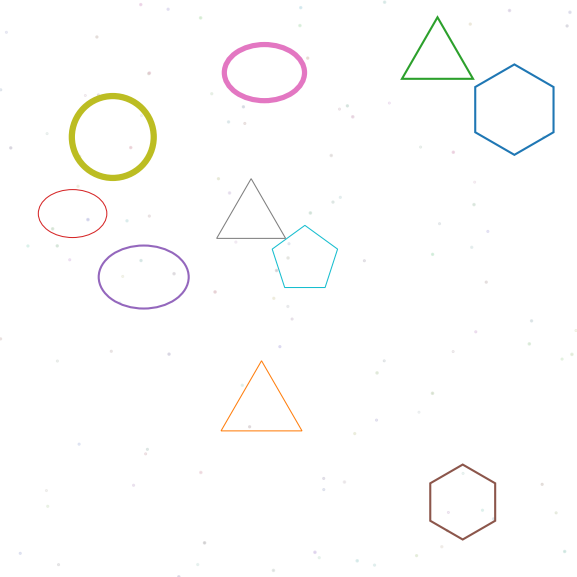[{"shape": "hexagon", "thickness": 1, "radius": 0.39, "center": [0.891, 0.809]}, {"shape": "triangle", "thickness": 0.5, "radius": 0.4, "center": [0.453, 0.293]}, {"shape": "triangle", "thickness": 1, "radius": 0.36, "center": [0.758, 0.898]}, {"shape": "oval", "thickness": 0.5, "radius": 0.3, "center": [0.126, 0.629]}, {"shape": "oval", "thickness": 1, "radius": 0.39, "center": [0.249, 0.519]}, {"shape": "hexagon", "thickness": 1, "radius": 0.32, "center": [0.801, 0.13]}, {"shape": "oval", "thickness": 2.5, "radius": 0.35, "center": [0.458, 0.873]}, {"shape": "triangle", "thickness": 0.5, "radius": 0.34, "center": [0.435, 0.621]}, {"shape": "circle", "thickness": 3, "radius": 0.35, "center": [0.195, 0.762]}, {"shape": "pentagon", "thickness": 0.5, "radius": 0.3, "center": [0.528, 0.549]}]